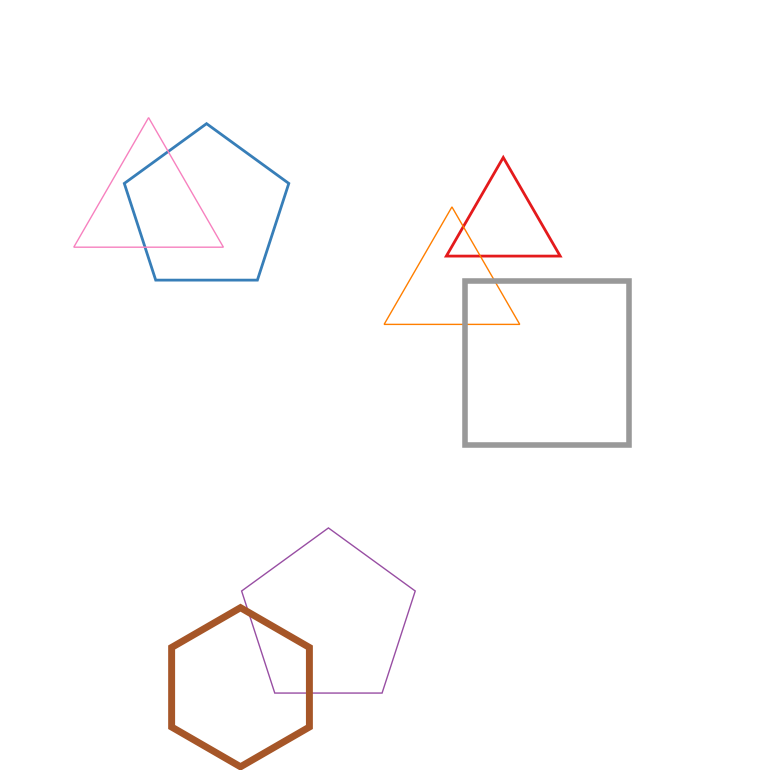[{"shape": "triangle", "thickness": 1, "radius": 0.43, "center": [0.654, 0.71]}, {"shape": "pentagon", "thickness": 1, "radius": 0.56, "center": [0.268, 0.727]}, {"shape": "pentagon", "thickness": 0.5, "radius": 0.59, "center": [0.427, 0.196]}, {"shape": "triangle", "thickness": 0.5, "radius": 0.51, "center": [0.587, 0.63]}, {"shape": "hexagon", "thickness": 2.5, "radius": 0.52, "center": [0.312, 0.107]}, {"shape": "triangle", "thickness": 0.5, "radius": 0.56, "center": [0.193, 0.735]}, {"shape": "square", "thickness": 2, "radius": 0.53, "center": [0.711, 0.529]}]